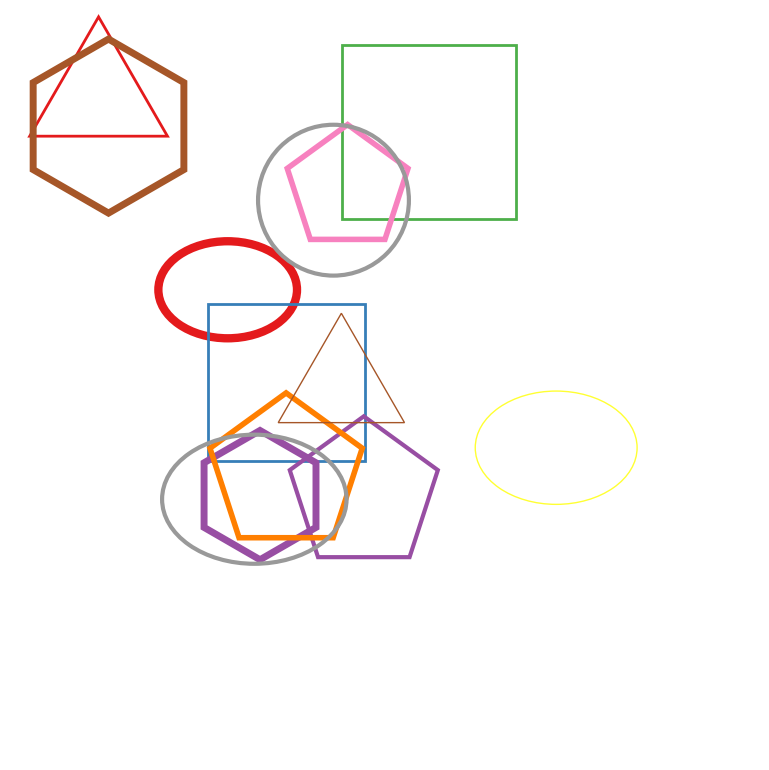[{"shape": "oval", "thickness": 3, "radius": 0.45, "center": [0.296, 0.624]}, {"shape": "triangle", "thickness": 1, "radius": 0.52, "center": [0.128, 0.875]}, {"shape": "square", "thickness": 1, "radius": 0.51, "center": [0.372, 0.503]}, {"shape": "square", "thickness": 1, "radius": 0.57, "center": [0.557, 0.829]}, {"shape": "pentagon", "thickness": 1.5, "radius": 0.51, "center": [0.472, 0.358]}, {"shape": "hexagon", "thickness": 2.5, "radius": 0.42, "center": [0.338, 0.357]}, {"shape": "pentagon", "thickness": 2, "radius": 0.52, "center": [0.372, 0.386]}, {"shape": "oval", "thickness": 0.5, "radius": 0.53, "center": [0.722, 0.419]}, {"shape": "hexagon", "thickness": 2.5, "radius": 0.57, "center": [0.141, 0.836]}, {"shape": "triangle", "thickness": 0.5, "radius": 0.47, "center": [0.443, 0.498]}, {"shape": "pentagon", "thickness": 2, "radius": 0.41, "center": [0.451, 0.756]}, {"shape": "oval", "thickness": 1.5, "radius": 0.6, "center": [0.33, 0.352]}, {"shape": "circle", "thickness": 1.5, "radius": 0.49, "center": [0.433, 0.74]}]